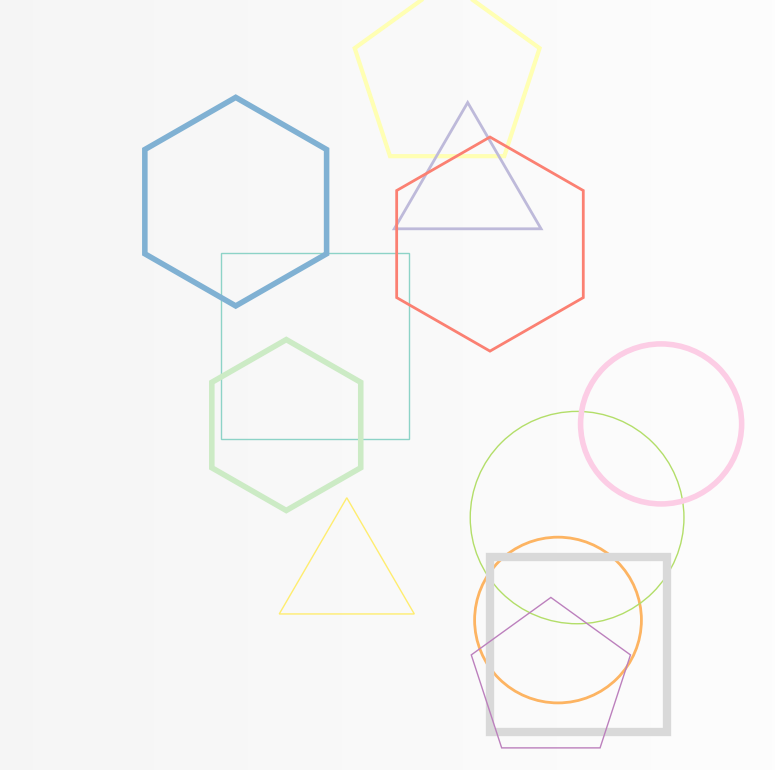[{"shape": "square", "thickness": 0.5, "radius": 0.6, "center": [0.406, 0.55]}, {"shape": "pentagon", "thickness": 1.5, "radius": 0.63, "center": [0.577, 0.899]}, {"shape": "triangle", "thickness": 1, "radius": 0.55, "center": [0.603, 0.758]}, {"shape": "hexagon", "thickness": 1, "radius": 0.7, "center": [0.632, 0.683]}, {"shape": "hexagon", "thickness": 2, "radius": 0.68, "center": [0.304, 0.738]}, {"shape": "circle", "thickness": 1, "radius": 0.54, "center": [0.72, 0.195]}, {"shape": "circle", "thickness": 0.5, "radius": 0.69, "center": [0.745, 0.328]}, {"shape": "circle", "thickness": 2, "radius": 0.52, "center": [0.853, 0.449]}, {"shape": "square", "thickness": 3, "radius": 0.57, "center": [0.746, 0.163]}, {"shape": "pentagon", "thickness": 0.5, "radius": 0.54, "center": [0.711, 0.116]}, {"shape": "hexagon", "thickness": 2, "radius": 0.55, "center": [0.369, 0.448]}, {"shape": "triangle", "thickness": 0.5, "radius": 0.5, "center": [0.447, 0.253]}]